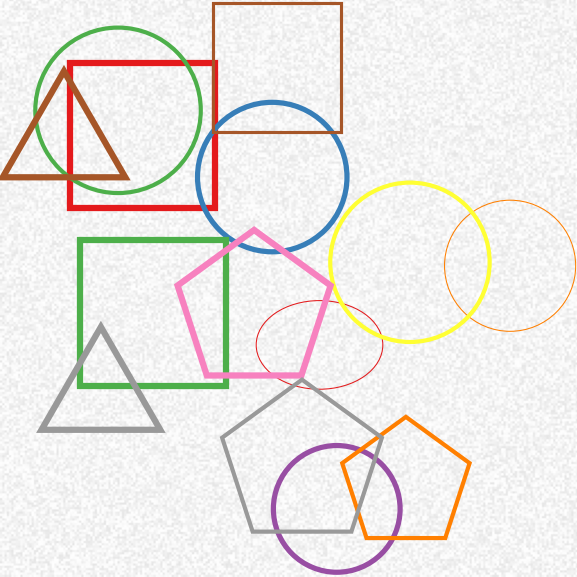[{"shape": "square", "thickness": 3, "radius": 0.63, "center": [0.247, 0.764]}, {"shape": "oval", "thickness": 0.5, "radius": 0.55, "center": [0.553, 0.402]}, {"shape": "circle", "thickness": 2.5, "radius": 0.65, "center": [0.471, 0.693]}, {"shape": "circle", "thickness": 2, "radius": 0.72, "center": [0.204, 0.808]}, {"shape": "square", "thickness": 3, "radius": 0.63, "center": [0.265, 0.457]}, {"shape": "circle", "thickness": 2.5, "radius": 0.55, "center": [0.583, 0.118]}, {"shape": "pentagon", "thickness": 2, "radius": 0.58, "center": [0.703, 0.161]}, {"shape": "circle", "thickness": 0.5, "radius": 0.57, "center": [0.883, 0.539]}, {"shape": "circle", "thickness": 2, "radius": 0.69, "center": [0.71, 0.545]}, {"shape": "triangle", "thickness": 3, "radius": 0.61, "center": [0.111, 0.753]}, {"shape": "square", "thickness": 1.5, "radius": 0.56, "center": [0.48, 0.883]}, {"shape": "pentagon", "thickness": 3, "radius": 0.7, "center": [0.44, 0.462]}, {"shape": "triangle", "thickness": 3, "radius": 0.59, "center": [0.175, 0.314]}, {"shape": "pentagon", "thickness": 2, "radius": 0.73, "center": [0.523, 0.196]}]